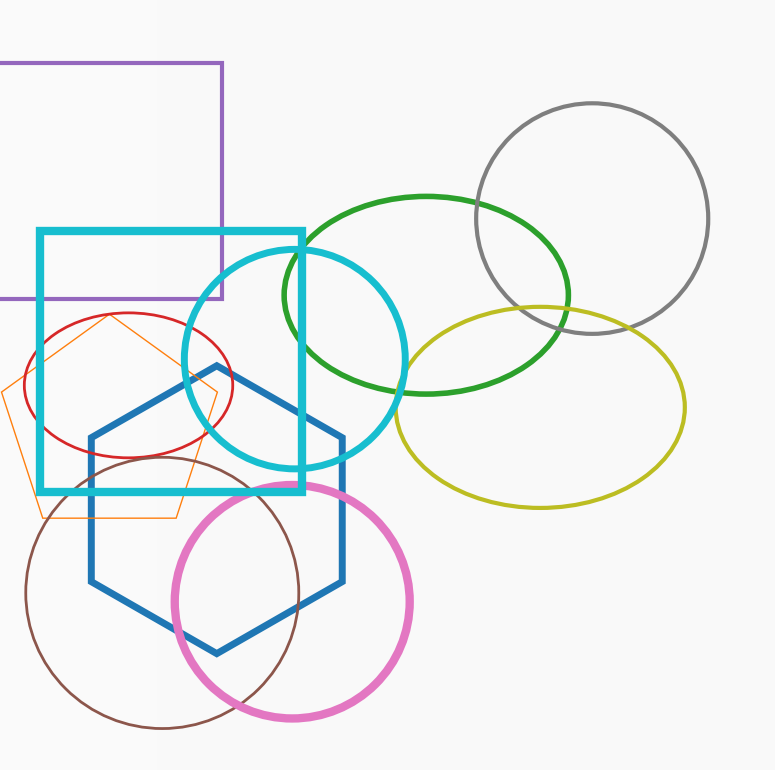[{"shape": "hexagon", "thickness": 2.5, "radius": 0.93, "center": [0.28, 0.338]}, {"shape": "pentagon", "thickness": 0.5, "radius": 0.73, "center": [0.141, 0.446]}, {"shape": "oval", "thickness": 2, "radius": 0.92, "center": [0.55, 0.617]}, {"shape": "oval", "thickness": 1, "radius": 0.67, "center": [0.166, 0.5]}, {"shape": "square", "thickness": 1.5, "radius": 0.77, "center": [0.133, 0.765]}, {"shape": "circle", "thickness": 1, "radius": 0.88, "center": [0.209, 0.23]}, {"shape": "circle", "thickness": 3, "radius": 0.76, "center": [0.377, 0.219]}, {"shape": "circle", "thickness": 1.5, "radius": 0.75, "center": [0.764, 0.716]}, {"shape": "oval", "thickness": 1.5, "radius": 0.93, "center": [0.697, 0.471]}, {"shape": "circle", "thickness": 2.5, "radius": 0.71, "center": [0.38, 0.534]}, {"shape": "square", "thickness": 3, "radius": 0.85, "center": [0.221, 0.531]}]